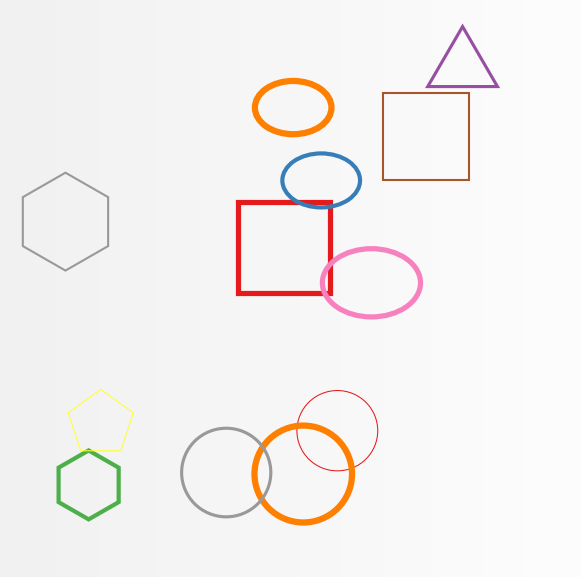[{"shape": "circle", "thickness": 0.5, "radius": 0.35, "center": [0.58, 0.253]}, {"shape": "square", "thickness": 2.5, "radius": 0.39, "center": [0.489, 0.57]}, {"shape": "oval", "thickness": 2, "radius": 0.33, "center": [0.553, 0.687]}, {"shape": "hexagon", "thickness": 2, "radius": 0.3, "center": [0.152, 0.159]}, {"shape": "triangle", "thickness": 1.5, "radius": 0.35, "center": [0.796, 0.884]}, {"shape": "circle", "thickness": 3, "radius": 0.42, "center": [0.522, 0.178]}, {"shape": "oval", "thickness": 3, "radius": 0.33, "center": [0.504, 0.813]}, {"shape": "pentagon", "thickness": 0.5, "radius": 0.29, "center": [0.173, 0.266]}, {"shape": "square", "thickness": 1, "radius": 0.37, "center": [0.733, 0.763]}, {"shape": "oval", "thickness": 2.5, "radius": 0.42, "center": [0.639, 0.509]}, {"shape": "hexagon", "thickness": 1, "radius": 0.42, "center": [0.113, 0.615]}, {"shape": "circle", "thickness": 1.5, "radius": 0.38, "center": [0.389, 0.181]}]